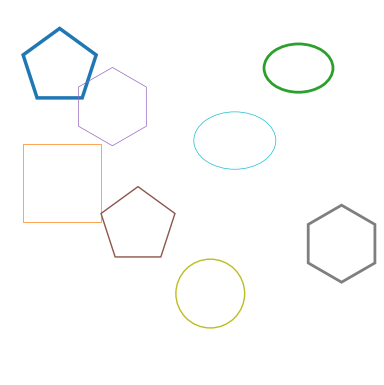[{"shape": "pentagon", "thickness": 2.5, "radius": 0.5, "center": [0.155, 0.826]}, {"shape": "square", "thickness": 0.5, "radius": 0.51, "center": [0.161, 0.525]}, {"shape": "oval", "thickness": 2, "radius": 0.45, "center": [0.775, 0.823]}, {"shape": "hexagon", "thickness": 0.5, "radius": 0.51, "center": [0.292, 0.723]}, {"shape": "pentagon", "thickness": 1, "radius": 0.5, "center": [0.358, 0.414]}, {"shape": "hexagon", "thickness": 2, "radius": 0.5, "center": [0.887, 0.367]}, {"shape": "circle", "thickness": 1, "radius": 0.45, "center": [0.546, 0.238]}, {"shape": "oval", "thickness": 0.5, "radius": 0.53, "center": [0.61, 0.635]}]